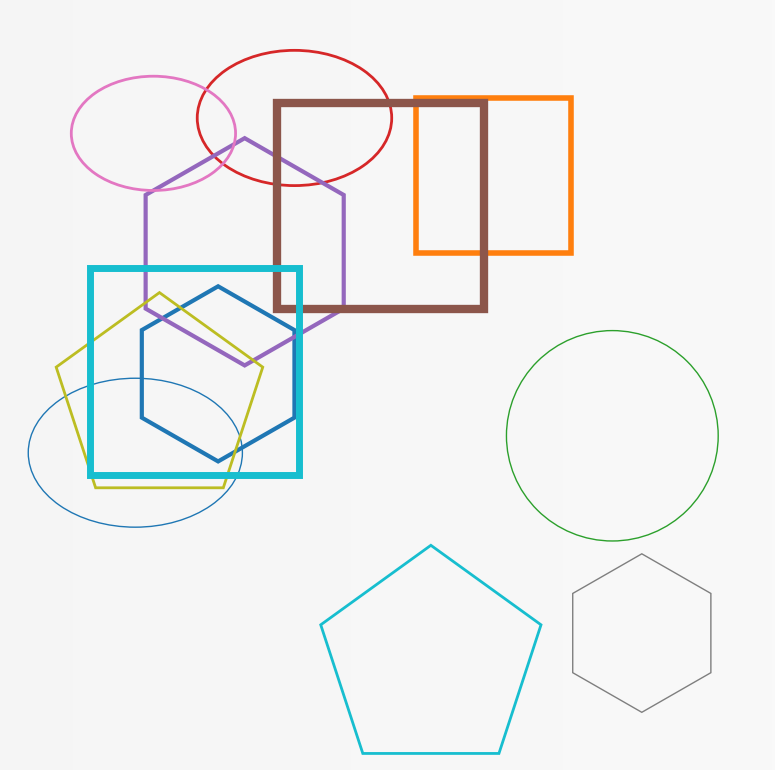[{"shape": "hexagon", "thickness": 1.5, "radius": 0.57, "center": [0.281, 0.514]}, {"shape": "oval", "thickness": 0.5, "radius": 0.69, "center": [0.175, 0.412]}, {"shape": "square", "thickness": 2, "radius": 0.5, "center": [0.636, 0.772]}, {"shape": "circle", "thickness": 0.5, "radius": 0.68, "center": [0.79, 0.434]}, {"shape": "oval", "thickness": 1, "radius": 0.63, "center": [0.38, 0.847]}, {"shape": "hexagon", "thickness": 1.5, "radius": 0.74, "center": [0.316, 0.673]}, {"shape": "square", "thickness": 3, "radius": 0.67, "center": [0.491, 0.732]}, {"shape": "oval", "thickness": 1, "radius": 0.53, "center": [0.198, 0.827]}, {"shape": "hexagon", "thickness": 0.5, "radius": 0.51, "center": [0.828, 0.178]}, {"shape": "pentagon", "thickness": 1, "radius": 0.7, "center": [0.206, 0.48]}, {"shape": "square", "thickness": 2.5, "radius": 0.68, "center": [0.251, 0.518]}, {"shape": "pentagon", "thickness": 1, "radius": 0.75, "center": [0.556, 0.142]}]